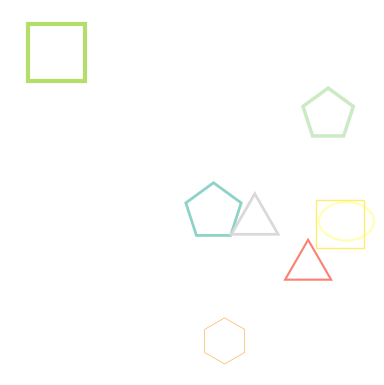[{"shape": "pentagon", "thickness": 2, "radius": 0.38, "center": [0.555, 0.45]}, {"shape": "oval", "thickness": 1.5, "radius": 0.36, "center": [0.9, 0.425]}, {"shape": "triangle", "thickness": 1.5, "radius": 0.35, "center": [0.8, 0.308]}, {"shape": "hexagon", "thickness": 0.5, "radius": 0.3, "center": [0.583, 0.114]}, {"shape": "square", "thickness": 3, "radius": 0.37, "center": [0.146, 0.863]}, {"shape": "triangle", "thickness": 2, "radius": 0.35, "center": [0.662, 0.427]}, {"shape": "pentagon", "thickness": 2.5, "radius": 0.34, "center": [0.852, 0.702]}, {"shape": "square", "thickness": 1, "radius": 0.31, "center": [0.883, 0.418]}]